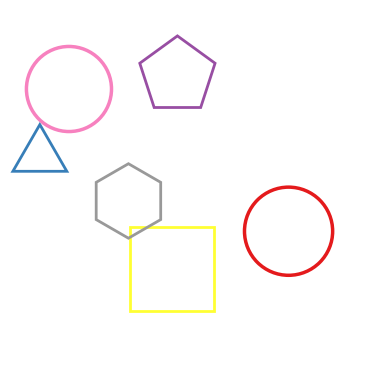[{"shape": "circle", "thickness": 2.5, "radius": 0.57, "center": [0.75, 0.399]}, {"shape": "triangle", "thickness": 2, "radius": 0.4, "center": [0.104, 0.596]}, {"shape": "pentagon", "thickness": 2, "radius": 0.51, "center": [0.461, 0.804]}, {"shape": "square", "thickness": 2, "radius": 0.55, "center": [0.447, 0.301]}, {"shape": "circle", "thickness": 2.5, "radius": 0.55, "center": [0.179, 0.769]}, {"shape": "hexagon", "thickness": 2, "radius": 0.48, "center": [0.334, 0.478]}]